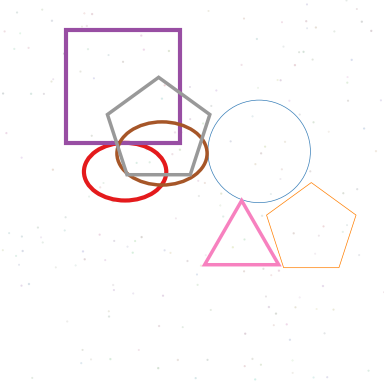[{"shape": "oval", "thickness": 3, "radius": 0.53, "center": [0.325, 0.554]}, {"shape": "circle", "thickness": 0.5, "radius": 0.67, "center": [0.673, 0.607]}, {"shape": "square", "thickness": 3, "radius": 0.74, "center": [0.319, 0.775]}, {"shape": "pentagon", "thickness": 0.5, "radius": 0.61, "center": [0.809, 0.404]}, {"shape": "oval", "thickness": 2.5, "radius": 0.59, "center": [0.421, 0.601]}, {"shape": "triangle", "thickness": 2.5, "radius": 0.56, "center": [0.628, 0.368]}, {"shape": "pentagon", "thickness": 2.5, "radius": 0.7, "center": [0.412, 0.659]}]